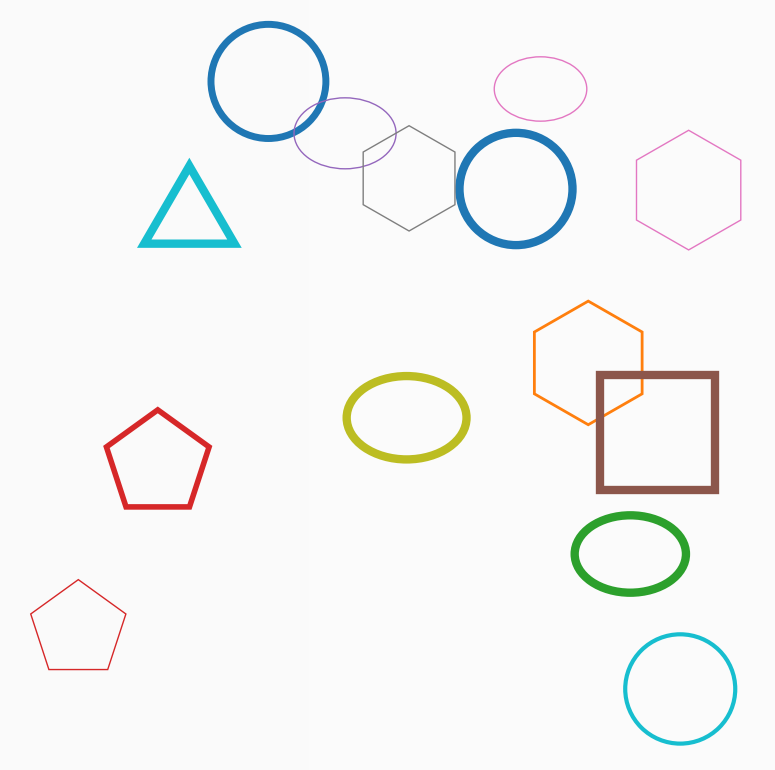[{"shape": "circle", "thickness": 2.5, "radius": 0.37, "center": [0.346, 0.894]}, {"shape": "circle", "thickness": 3, "radius": 0.36, "center": [0.666, 0.755]}, {"shape": "hexagon", "thickness": 1, "radius": 0.4, "center": [0.759, 0.529]}, {"shape": "oval", "thickness": 3, "radius": 0.36, "center": [0.813, 0.281]}, {"shape": "pentagon", "thickness": 2, "radius": 0.35, "center": [0.204, 0.398]}, {"shape": "pentagon", "thickness": 0.5, "radius": 0.32, "center": [0.101, 0.183]}, {"shape": "oval", "thickness": 0.5, "radius": 0.33, "center": [0.445, 0.827]}, {"shape": "square", "thickness": 3, "radius": 0.37, "center": [0.849, 0.438]}, {"shape": "oval", "thickness": 0.5, "radius": 0.3, "center": [0.697, 0.884]}, {"shape": "hexagon", "thickness": 0.5, "radius": 0.39, "center": [0.889, 0.753]}, {"shape": "hexagon", "thickness": 0.5, "radius": 0.34, "center": [0.528, 0.768]}, {"shape": "oval", "thickness": 3, "radius": 0.39, "center": [0.525, 0.457]}, {"shape": "triangle", "thickness": 3, "radius": 0.34, "center": [0.244, 0.717]}, {"shape": "circle", "thickness": 1.5, "radius": 0.35, "center": [0.878, 0.105]}]